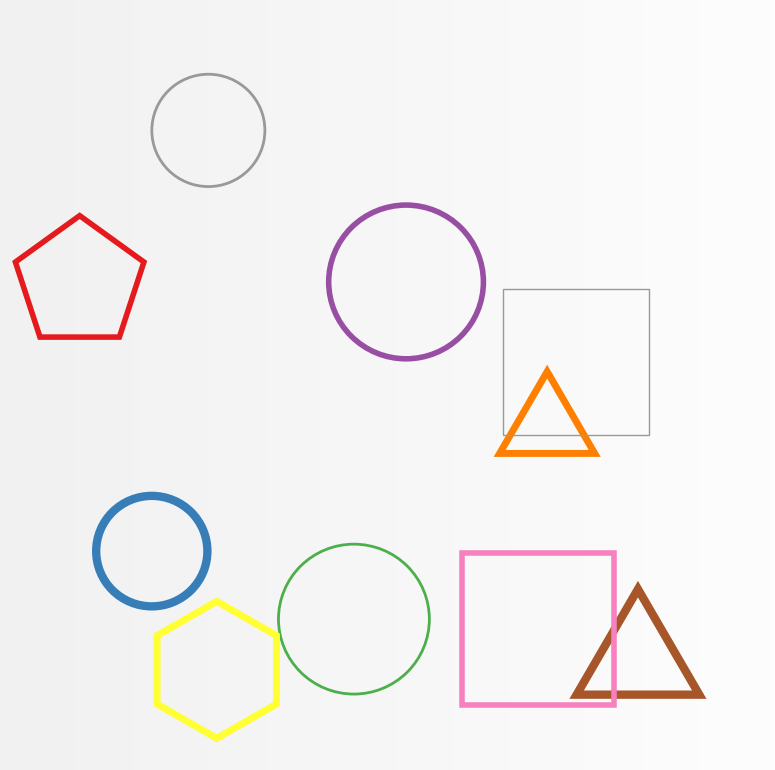[{"shape": "pentagon", "thickness": 2, "radius": 0.44, "center": [0.103, 0.633]}, {"shape": "circle", "thickness": 3, "radius": 0.36, "center": [0.196, 0.284]}, {"shape": "circle", "thickness": 1, "radius": 0.49, "center": [0.457, 0.196]}, {"shape": "circle", "thickness": 2, "radius": 0.5, "center": [0.524, 0.634]}, {"shape": "triangle", "thickness": 2.5, "radius": 0.35, "center": [0.706, 0.447]}, {"shape": "hexagon", "thickness": 2.5, "radius": 0.44, "center": [0.28, 0.13]}, {"shape": "triangle", "thickness": 3, "radius": 0.46, "center": [0.823, 0.144]}, {"shape": "square", "thickness": 2, "radius": 0.49, "center": [0.695, 0.183]}, {"shape": "square", "thickness": 0.5, "radius": 0.47, "center": [0.744, 0.53]}, {"shape": "circle", "thickness": 1, "radius": 0.36, "center": [0.269, 0.831]}]